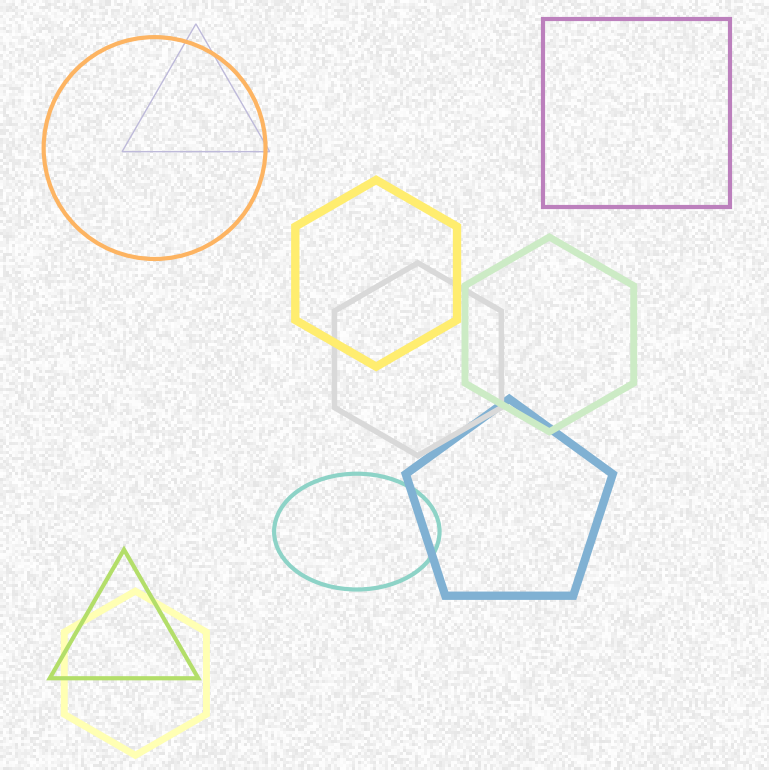[{"shape": "oval", "thickness": 1.5, "radius": 0.54, "center": [0.463, 0.31]}, {"shape": "hexagon", "thickness": 2.5, "radius": 0.53, "center": [0.176, 0.126]}, {"shape": "triangle", "thickness": 0.5, "radius": 0.55, "center": [0.254, 0.858]}, {"shape": "pentagon", "thickness": 3, "radius": 0.71, "center": [0.661, 0.341]}, {"shape": "circle", "thickness": 1.5, "radius": 0.72, "center": [0.201, 0.808]}, {"shape": "triangle", "thickness": 1.5, "radius": 0.56, "center": [0.161, 0.175]}, {"shape": "hexagon", "thickness": 2, "radius": 0.63, "center": [0.543, 0.533]}, {"shape": "square", "thickness": 1.5, "radius": 0.61, "center": [0.827, 0.853]}, {"shape": "hexagon", "thickness": 2.5, "radius": 0.63, "center": [0.713, 0.566]}, {"shape": "hexagon", "thickness": 3, "radius": 0.61, "center": [0.489, 0.645]}]